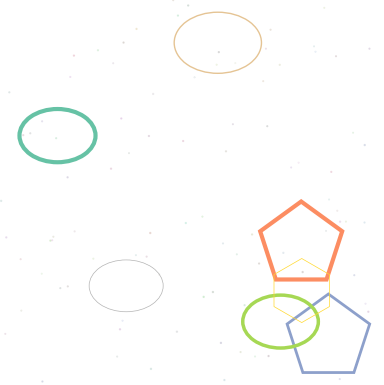[{"shape": "oval", "thickness": 3, "radius": 0.49, "center": [0.149, 0.648]}, {"shape": "pentagon", "thickness": 3, "radius": 0.56, "center": [0.782, 0.365]}, {"shape": "pentagon", "thickness": 2, "radius": 0.56, "center": [0.853, 0.124]}, {"shape": "oval", "thickness": 2.5, "radius": 0.49, "center": [0.729, 0.165]}, {"shape": "hexagon", "thickness": 0.5, "radius": 0.42, "center": [0.784, 0.245]}, {"shape": "oval", "thickness": 1, "radius": 0.57, "center": [0.566, 0.889]}, {"shape": "oval", "thickness": 0.5, "radius": 0.48, "center": [0.328, 0.258]}]